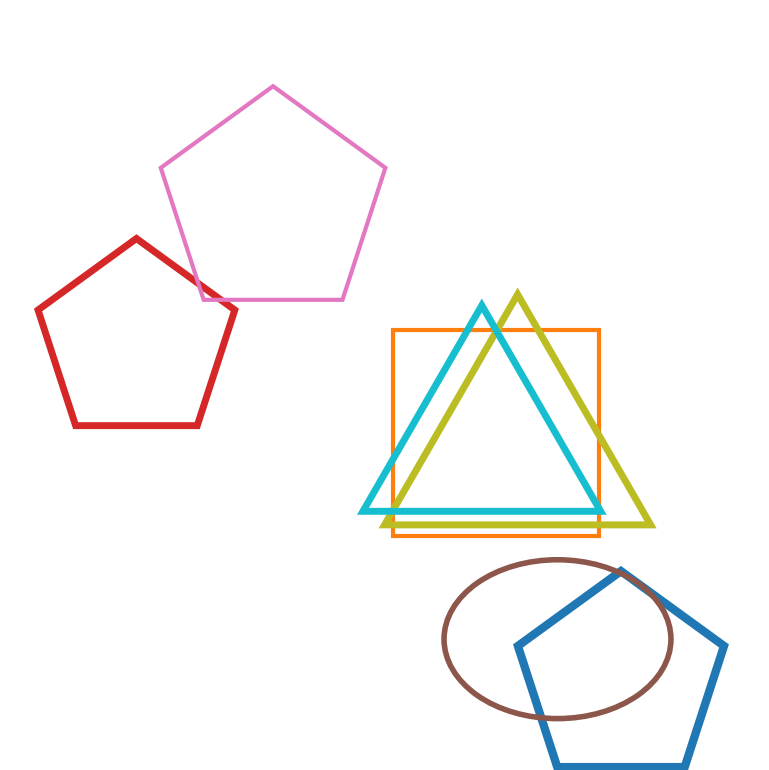[{"shape": "pentagon", "thickness": 3, "radius": 0.7, "center": [0.806, 0.118]}, {"shape": "square", "thickness": 1.5, "radius": 0.67, "center": [0.644, 0.438]}, {"shape": "pentagon", "thickness": 2.5, "radius": 0.67, "center": [0.177, 0.556]}, {"shape": "oval", "thickness": 2, "radius": 0.74, "center": [0.724, 0.17]}, {"shape": "pentagon", "thickness": 1.5, "radius": 0.77, "center": [0.355, 0.735]}, {"shape": "triangle", "thickness": 2.5, "radius": 1.0, "center": [0.672, 0.418]}, {"shape": "triangle", "thickness": 2.5, "radius": 0.89, "center": [0.626, 0.425]}]